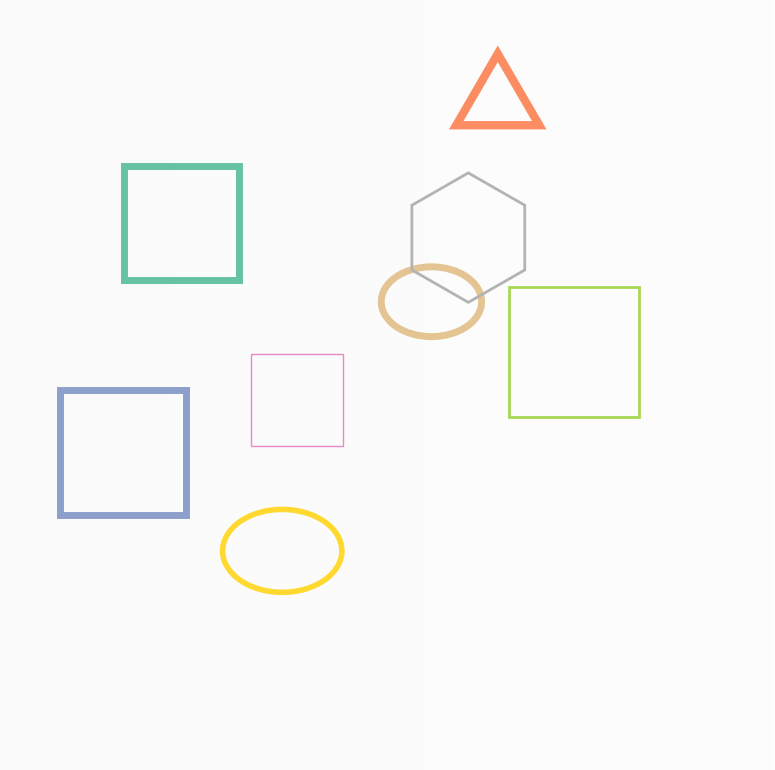[{"shape": "square", "thickness": 2.5, "radius": 0.37, "center": [0.234, 0.71]}, {"shape": "triangle", "thickness": 3, "radius": 0.31, "center": [0.642, 0.868]}, {"shape": "square", "thickness": 2.5, "radius": 0.41, "center": [0.159, 0.412]}, {"shape": "square", "thickness": 0.5, "radius": 0.3, "center": [0.383, 0.48]}, {"shape": "square", "thickness": 1, "radius": 0.42, "center": [0.74, 0.543]}, {"shape": "oval", "thickness": 2, "radius": 0.38, "center": [0.364, 0.285]}, {"shape": "oval", "thickness": 2.5, "radius": 0.32, "center": [0.557, 0.608]}, {"shape": "hexagon", "thickness": 1, "radius": 0.42, "center": [0.604, 0.691]}]